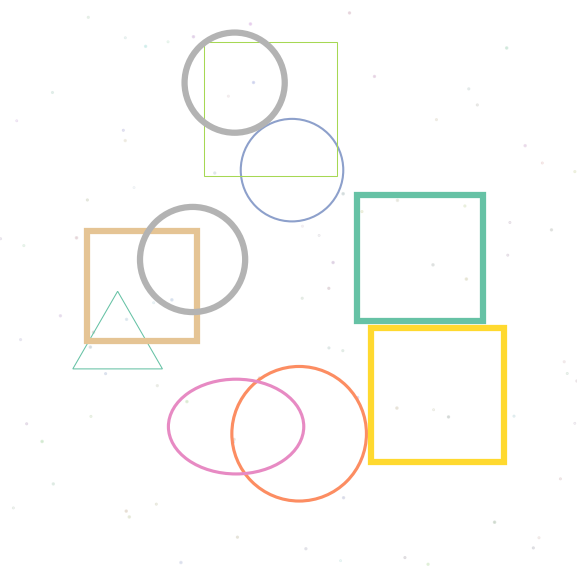[{"shape": "triangle", "thickness": 0.5, "radius": 0.45, "center": [0.204, 0.405]}, {"shape": "square", "thickness": 3, "radius": 0.55, "center": [0.728, 0.552]}, {"shape": "circle", "thickness": 1.5, "radius": 0.58, "center": [0.518, 0.248]}, {"shape": "circle", "thickness": 1, "radius": 0.44, "center": [0.506, 0.705]}, {"shape": "oval", "thickness": 1.5, "radius": 0.59, "center": [0.409, 0.26]}, {"shape": "square", "thickness": 0.5, "radius": 0.58, "center": [0.468, 0.811]}, {"shape": "square", "thickness": 3, "radius": 0.58, "center": [0.758, 0.315]}, {"shape": "square", "thickness": 3, "radius": 0.48, "center": [0.246, 0.504]}, {"shape": "circle", "thickness": 3, "radius": 0.46, "center": [0.333, 0.55]}, {"shape": "circle", "thickness": 3, "radius": 0.43, "center": [0.406, 0.856]}]